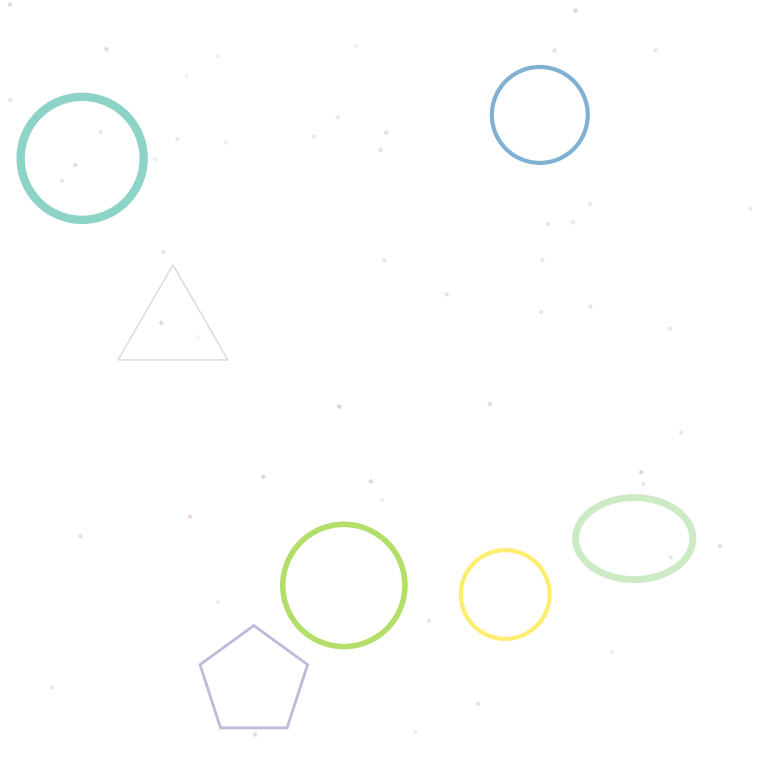[{"shape": "circle", "thickness": 3, "radius": 0.4, "center": [0.107, 0.794]}, {"shape": "pentagon", "thickness": 1, "radius": 0.37, "center": [0.33, 0.114]}, {"shape": "circle", "thickness": 1.5, "radius": 0.31, "center": [0.701, 0.851]}, {"shape": "circle", "thickness": 2, "radius": 0.4, "center": [0.447, 0.24]}, {"shape": "triangle", "thickness": 0.5, "radius": 0.41, "center": [0.225, 0.574]}, {"shape": "oval", "thickness": 2.5, "radius": 0.38, "center": [0.824, 0.301]}, {"shape": "circle", "thickness": 1.5, "radius": 0.29, "center": [0.656, 0.228]}]